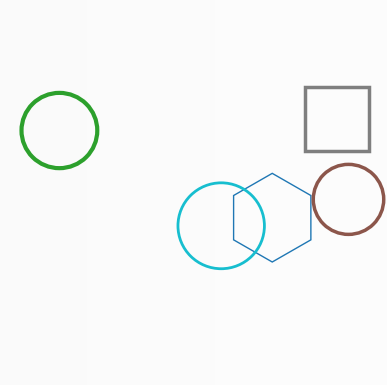[{"shape": "hexagon", "thickness": 1, "radius": 0.58, "center": [0.703, 0.435]}, {"shape": "circle", "thickness": 3, "radius": 0.49, "center": [0.153, 0.661]}, {"shape": "circle", "thickness": 2.5, "radius": 0.45, "center": [0.899, 0.482]}, {"shape": "square", "thickness": 2.5, "radius": 0.41, "center": [0.871, 0.691]}, {"shape": "circle", "thickness": 2, "radius": 0.56, "center": [0.571, 0.414]}]